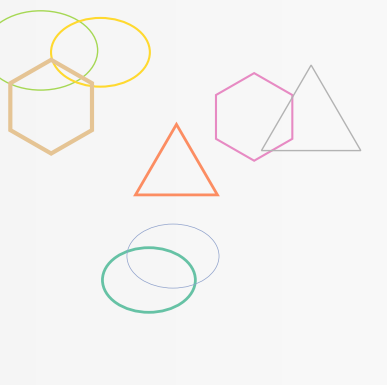[{"shape": "oval", "thickness": 2, "radius": 0.6, "center": [0.384, 0.273]}, {"shape": "triangle", "thickness": 2, "radius": 0.61, "center": [0.455, 0.555]}, {"shape": "oval", "thickness": 0.5, "radius": 0.59, "center": [0.446, 0.335]}, {"shape": "hexagon", "thickness": 1.5, "radius": 0.57, "center": [0.656, 0.696]}, {"shape": "oval", "thickness": 1, "radius": 0.74, "center": [0.105, 0.869]}, {"shape": "oval", "thickness": 1.5, "radius": 0.64, "center": [0.259, 0.864]}, {"shape": "hexagon", "thickness": 3, "radius": 0.61, "center": [0.132, 0.723]}, {"shape": "triangle", "thickness": 1, "radius": 0.74, "center": [0.803, 0.683]}]